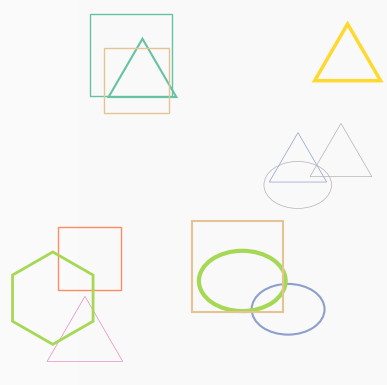[{"shape": "square", "thickness": 1, "radius": 0.53, "center": [0.338, 0.858]}, {"shape": "triangle", "thickness": 1.5, "radius": 0.5, "center": [0.368, 0.798]}, {"shape": "square", "thickness": 1, "radius": 0.41, "center": [0.232, 0.329]}, {"shape": "oval", "thickness": 1.5, "radius": 0.47, "center": [0.743, 0.197]}, {"shape": "triangle", "thickness": 0.5, "radius": 0.43, "center": [0.769, 0.57]}, {"shape": "triangle", "thickness": 0.5, "radius": 0.56, "center": [0.219, 0.118]}, {"shape": "oval", "thickness": 3, "radius": 0.56, "center": [0.625, 0.27]}, {"shape": "hexagon", "thickness": 2, "radius": 0.6, "center": [0.136, 0.226]}, {"shape": "triangle", "thickness": 2.5, "radius": 0.49, "center": [0.897, 0.84]}, {"shape": "square", "thickness": 1, "radius": 0.42, "center": [0.353, 0.791]}, {"shape": "square", "thickness": 1.5, "radius": 0.59, "center": [0.612, 0.307]}, {"shape": "oval", "thickness": 0.5, "radius": 0.44, "center": [0.768, 0.52]}, {"shape": "triangle", "thickness": 0.5, "radius": 0.46, "center": [0.88, 0.587]}]